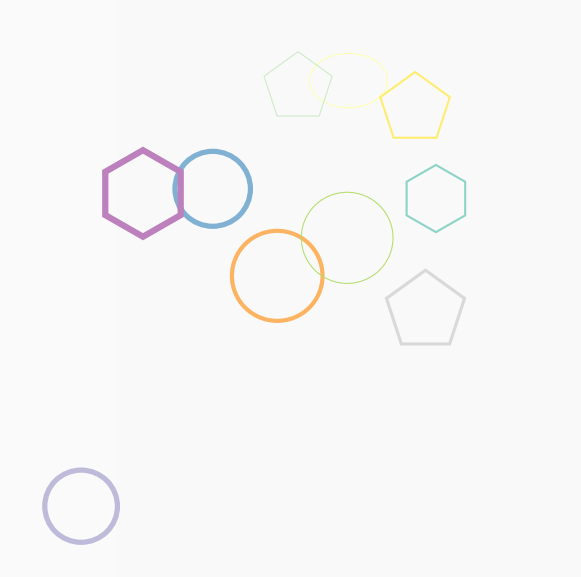[{"shape": "hexagon", "thickness": 1, "radius": 0.29, "center": [0.75, 0.655]}, {"shape": "oval", "thickness": 0.5, "radius": 0.34, "center": [0.6, 0.86]}, {"shape": "circle", "thickness": 2.5, "radius": 0.31, "center": [0.14, 0.123]}, {"shape": "circle", "thickness": 2.5, "radius": 0.32, "center": [0.366, 0.672]}, {"shape": "circle", "thickness": 2, "radius": 0.39, "center": [0.477, 0.521]}, {"shape": "circle", "thickness": 0.5, "radius": 0.39, "center": [0.597, 0.587]}, {"shape": "pentagon", "thickness": 1.5, "radius": 0.35, "center": [0.732, 0.461]}, {"shape": "hexagon", "thickness": 3, "radius": 0.37, "center": [0.246, 0.664]}, {"shape": "pentagon", "thickness": 0.5, "radius": 0.31, "center": [0.513, 0.848]}, {"shape": "pentagon", "thickness": 1, "radius": 0.31, "center": [0.714, 0.811]}]